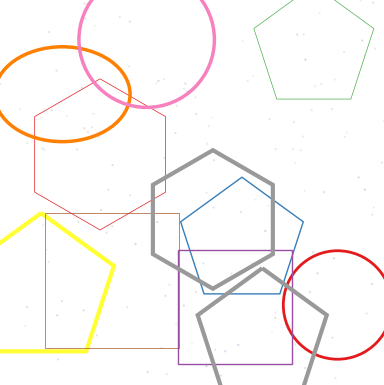[{"shape": "circle", "thickness": 2, "radius": 0.7, "center": [0.877, 0.208]}, {"shape": "hexagon", "thickness": 0.5, "radius": 0.98, "center": [0.26, 0.599]}, {"shape": "pentagon", "thickness": 1, "radius": 0.84, "center": [0.628, 0.372]}, {"shape": "pentagon", "thickness": 0.5, "radius": 0.82, "center": [0.815, 0.875]}, {"shape": "square", "thickness": 1, "radius": 0.74, "center": [0.61, 0.202]}, {"shape": "oval", "thickness": 2.5, "radius": 0.88, "center": [0.162, 0.755]}, {"shape": "pentagon", "thickness": 3, "radius": 0.99, "center": [0.107, 0.248]}, {"shape": "square", "thickness": 0.5, "radius": 0.87, "center": [0.291, 0.272]}, {"shape": "circle", "thickness": 2.5, "radius": 0.88, "center": [0.381, 0.897]}, {"shape": "pentagon", "thickness": 3, "radius": 0.88, "center": [0.681, 0.127]}, {"shape": "hexagon", "thickness": 3, "radius": 0.9, "center": [0.553, 0.43]}]